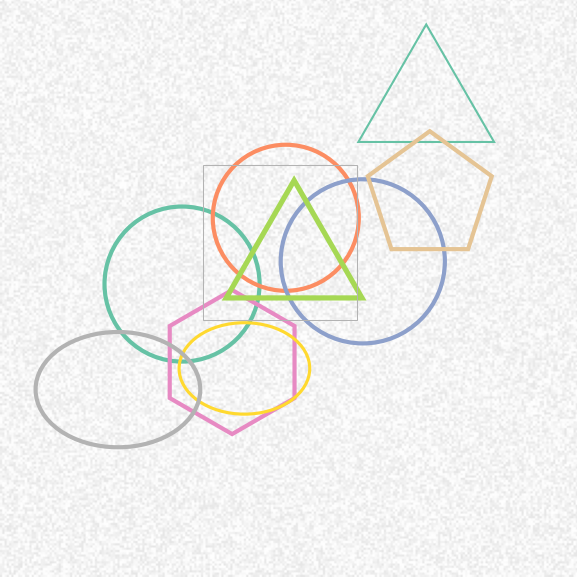[{"shape": "circle", "thickness": 2, "radius": 0.67, "center": [0.315, 0.507]}, {"shape": "triangle", "thickness": 1, "radius": 0.68, "center": [0.738, 0.821]}, {"shape": "circle", "thickness": 2, "radius": 0.63, "center": [0.495, 0.622]}, {"shape": "circle", "thickness": 2, "radius": 0.71, "center": [0.628, 0.547]}, {"shape": "hexagon", "thickness": 2, "radius": 0.62, "center": [0.402, 0.372]}, {"shape": "triangle", "thickness": 2.5, "radius": 0.68, "center": [0.509, 0.551]}, {"shape": "oval", "thickness": 1.5, "radius": 0.57, "center": [0.423, 0.361]}, {"shape": "pentagon", "thickness": 2, "radius": 0.56, "center": [0.744, 0.659]}, {"shape": "square", "thickness": 0.5, "radius": 0.67, "center": [0.485, 0.579]}, {"shape": "oval", "thickness": 2, "radius": 0.71, "center": [0.204, 0.324]}]